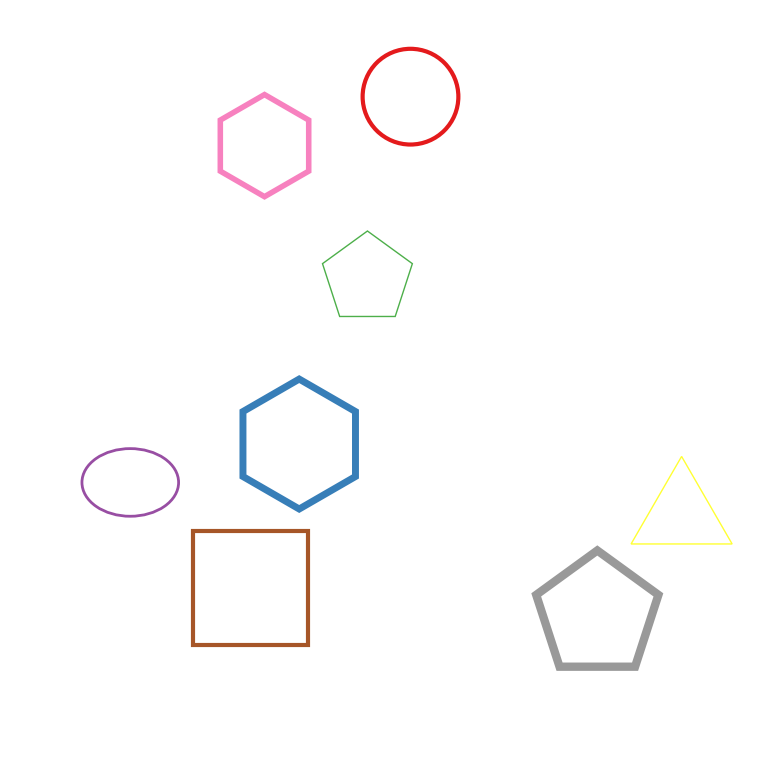[{"shape": "circle", "thickness": 1.5, "radius": 0.31, "center": [0.533, 0.874]}, {"shape": "hexagon", "thickness": 2.5, "radius": 0.42, "center": [0.389, 0.423]}, {"shape": "pentagon", "thickness": 0.5, "radius": 0.31, "center": [0.477, 0.639]}, {"shape": "oval", "thickness": 1, "radius": 0.31, "center": [0.169, 0.373]}, {"shape": "triangle", "thickness": 0.5, "radius": 0.38, "center": [0.885, 0.331]}, {"shape": "square", "thickness": 1.5, "radius": 0.37, "center": [0.325, 0.237]}, {"shape": "hexagon", "thickness": 2, "radius": 0.33, "center": [0.344, 0.811]}, {"shape": "pentagon", "thickness": 3, "radius": 0.42, "center": [0.776, 0.202]}]